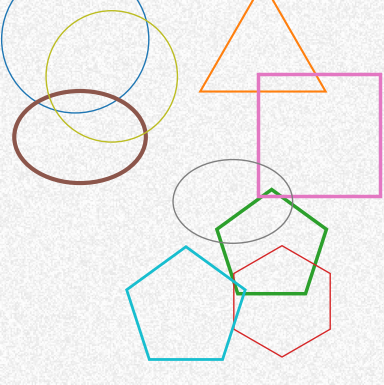[{"shape": "circle", "thickness": 1, "radius": 0.96, "center": [0.195, 0.898]}, {"shape": "triangle", "thickness": 1.5, "radius": 0.94, "center": [0.683, 0.856]}, {"shape": "pentagon", "thickness": 2.5, "radius": 0.75, "center": [0.706, 0.358]}, {"shape": "hexagon", "thickness": 1, "radius": 0.72, "center": [0.733, 0.217]}, {"shape": "oval", "thickness": 3, "radius": 0.85, "center": [0.208, 0.644]}, {"shape": "square", "thickness": 2.5, "radius": 0.79, "center": [0.829, 0.649]}, {"shape": "oval", "thickness": 1, "radius": 0.78, "center": [0.605, 0.477]}, {"shape": "circle", "thickness": 1, "radius": 0.85, "center": [0.29, 0.802]}, {"shape": "pentagon", "thickness": 2, "radius": 0.81, "center": [0.483, 0.197]}]